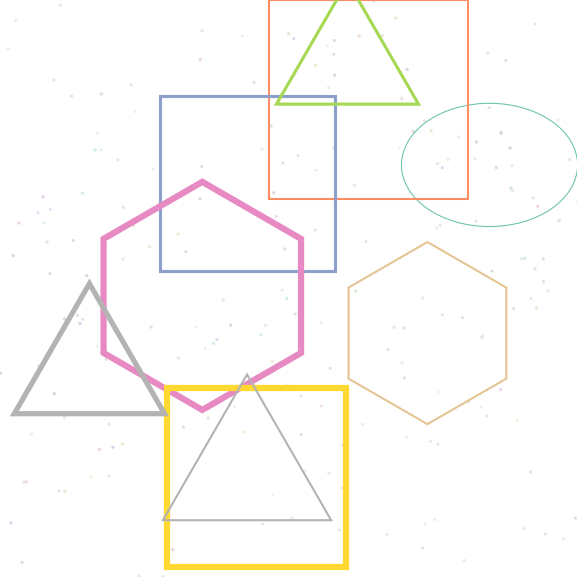[{"shape": "oval", "thickness": 0.5, "radius": 0.76, "center": [0.848, 0.714]}, {"shape": "square", "thickness": 1, "radius": 0.86, "center": [0.638, 0.827]}, {"shape": "square", "thickness": 1.5, "radius": 0.76, "center": [0.428, 0.681]}, {"shape": "hexagon", "thickness": 3, "radius": 0.99, "center": [0.35, 0.487]}, {"shape": "triangle", "thickness": 1.5, "radius": 0.71, "center": [0.602, 0.89]}, {"shape": "square", "thickness": 3, "radius": 0.77, "center": [0.444, 0.172]}, {"shape": "hexagon", "thickness": 1, "radius": 0.79, "center": [0.74, 0.422]}, {"shape": "triangle", "thickness": 2.5, "radius": 0.75, "center": [0.155, 0.358]}, {"shape": "triangle", "thickness": 1, "radius": 0.84, "center": [0.428, 0.182]}]